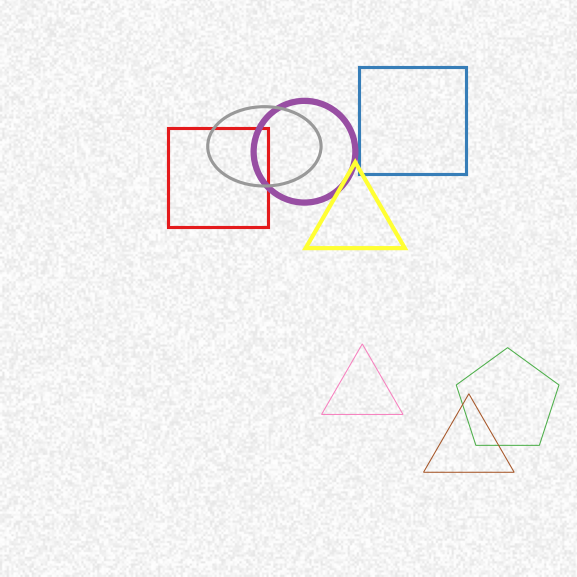[{"shape": "square", "thickness": 1.5, "radius": 0.43, "center": [0.377, 0.692]}, {"shape": "square", "thickness": 1.5, "radius": 0.46, "center": [0.714, 0.791]}, {"shape": "pentagon", "thickness": 0.5, "radius": 0.47, "center": [0.879, 0.304]}, {"shape": "circle", "thickness": 3, "radius": 0.44, "center": [0.527, 0.736]}, {"shape": "triangle", "thickness": 2, "radius": 0.5, "center": [0.615, 0.619]}, {"shape": "triangle", "thickness": 0.5, "radius": 0.45, "center": [0.812, 0.227]}, {"shape": "triangle", "thickness": 0.5, "radius": 0.41, "center": [0.627, 0.322]}, {"shape": "oval", "thickness": 1.5, "radius": 0.49, "center": [0.458, 0.746]}]